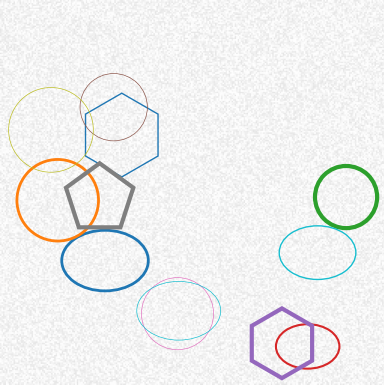[{"shape": "oval", "thickness": 2, "radius": 0.56, "center": [0.273, 0.323]}, {"shape": "hexagon", "thickness": 1, "radius": 0.54, "center": [0.316, 0.649]}, {"shape": "circle", "thickness": 2, "radius": 0.53, "center": [0.15, 0.48]}, {"shape": "circle", "thickness": 3, "radius": 0.4, "center": [0.899, 0.488]}, {"shape": "oval", "thickness": 1.5, "radius": 0.41, "center": [0.799, 0.1]}, {"shape": "hexagon", "thickness": 3, "radius": 0.45, "center": [0.732, 0.108]}, {"shape": "circle", "thickness": 0.5, "radius": 0.44, "center": [0.295, 0.722]}, {"shape": "circle", "thickness": 0.5, "radius": 0.47, "center": [0.461, 0.185]}, {"shape": "pentagon", "thickness": 3, "radius": 0.46, "center": [0.259, 0.484]}, {"shape": "circle", "thickness": 0.5, "radius": 0.55, "center": [0.132, 0.663]}, {"shape": "oval", "thickness": 0.5, "radius": 0.54, "center": [0.464, 0.193]}, {"shape": "oval", "thickness": 1, "radius": 0.5, "center": [0.825, 0.344]}]